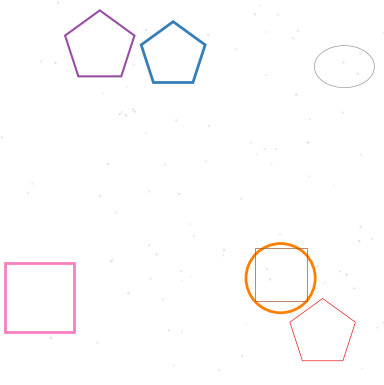[{"shape": "pentagon", "thickness": 0.5, "radius": 0.45, "center": [0.838, 0.135]}, {"shape": "pentagon", "thickness": 2, "radius": 0.44, "center": [0.45, 0.856]}, {"shape": "pentagon", "thickness": 1.5, "radius": 0.47, "center": [0.259, 0.878]}, {"shape": "circle", "thickness": 2, "radius": 0.45, "center": [0.729, 0.278]}, {"shape": "square", "thickness": 0.5, "radius": 0.34, "center": [0.729, 0.287]}, {"shape": "square", "thickness": 2, "radius": 0.45, "center": [0.102, 0.227]}, {"shape": "oval", "thickness": 0.5, "radius": 0.39, "center": [0.894, 0.827]}]